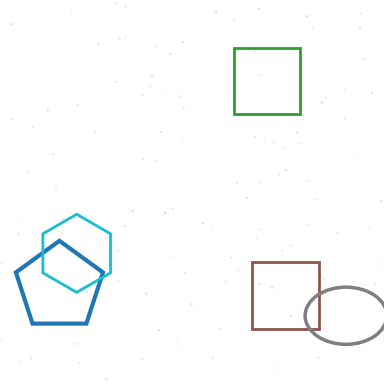[{"shape": "pentagon", "thickness": 3, "radius": 0.59, "center": [0.154, 0.256]}, {"shape": "square", "thickness": 2, "radius": 0.43, "center": [0.694, 0.79]}, {"shape": "square", "thickness": 2, "radius": 0.44, "center": [0.74, 0.233]}, {"shape": "oval", "thickness": 2.5, "radius": 0.53, "center": [0.899, 0.18]}, {"shape": "hexagon", "thickness": 2, "radius": 0.51, "center": [0.199, 0.342]}]